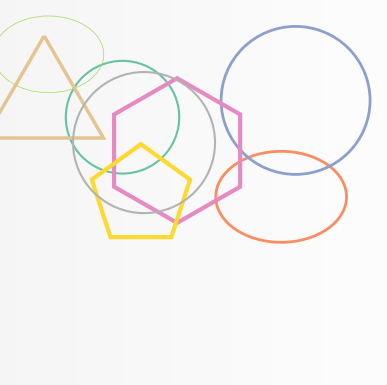[{"shape": "circle", "thickness": 1.5, "radius": 0.73, "center": [0.316, 0.696]}, {"shape": "oval", "thickness": 2, "radius": 0.84, "center": [0.726, 0.489]}, {"shape": "circle", "thickness": 2, "radius": 0.96, "center": [0.763, 0.739]}, {"shape": "hexagon", "thickness": 3, "radius": 0.94, "center": [0.457, 0.609]}, {"shape": "oval", "thickness": 0.5, "radius": 0.71, "center": [0.125, 0.859]}, {"shape": "pentagon", "thickness": 3, "radius": 0.67, "center": [0.364, 0.492]}, {"shape": "triangle", "thickness": 2.5, "radius": 0.88, "center": [0.114, 0.73]}, {"shape": "circle", "thickness": 1.5, "radius": 0.92, "center": [0.372, 0.63]}]